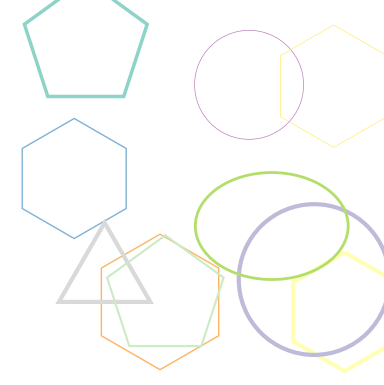[{"shape": "pentagon", "thickness": 2.5, "radius": 0.84, "center": [0.223, 0.885]}, {"shape": "hexagon", "thickness": 3, "radius": 0.77, "center": [0.895, 0.19]}, {"shape": "circle", "thickness": 3, "radius": 0.98, "center": [0.816, 0.274]}, {"shape": "hexagon", "thickness": 1, "radius": 0.78, "center": [0.193, 0.536]}, {"shape": "hexagon", "thickness": 1, "radius": 0.88, "center": [0.416, 0.216]}, {"shape": "oval", "thickness": 2, "radius": 0.99, "center": [0.706, 0.413]}, {"shape": "triangle", "thickness": 3, "radius": 0.69, "center": [0.272, 0.284]}, {"shape": "circle", "thickness": 0.5, "radius": 0.71, "center": [0.647, 0.78]}, {"shape": "pentagon", "thickness": 1.5, "radius": 0.8, "center": [0.429, 0.23]}, {"shape": "hexagon", "thickness": 0.5, "radius": 0.8, "center": [0.867, 0.776]}]